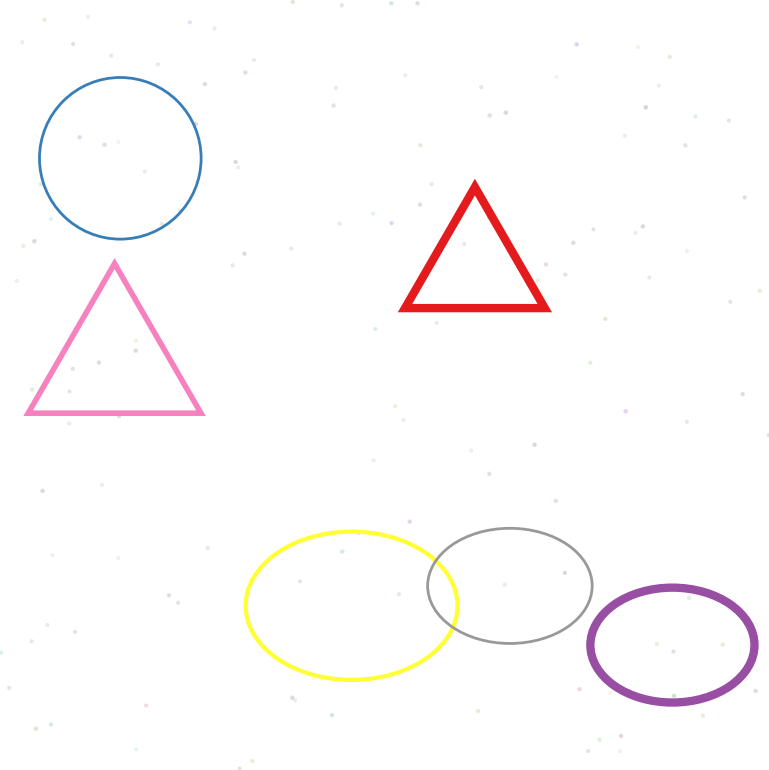[{"shape": "triangle", "thickness": 3, "radius": 0.52, "center": [0.617, 0.652]}, {"shape": "circle", "thickness": 1, "radius": 0.52, "center": [0.156, 0.794]}, {"shape": "oval", "thickness": 3, "radius": 0.53, "center": [0.873, 0.162]}, {"shape": "oval", "thickness": 1.5, "radius": 0.69, "center": [0.457, 0.213]}, {"shape": "triangle", "thickness": 2, "radius": 0.65, "center": [0.149, 0.528]}, {"shape": "oval", "thickness": 1, "radius": 0.53, "center": [0.662, 0.239]}]